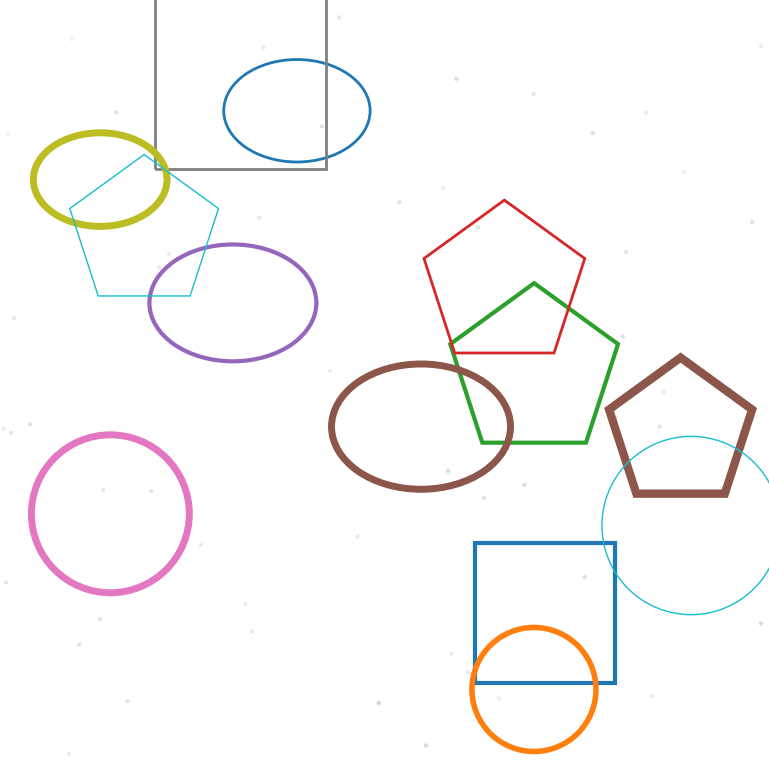[{"shape": "square", "thickness": 1.5, "radius": 0.45, "center": [0.708, 0.204]}, {"shape": "oval", "thickness": 1, "radius": 0.48, "center": [0.386, 0.856]}, {"shape": "circle", "thickness": 2, "radius": 0.4, "center": [0.693, 0.105]}, {"shape": "pentagon", "thickness": 1.5, "radius": 0.57, "center": [0.694, 0.518]}, {"shape": "pentagon", "thickness": 1, "radius": 0.55, "center": [0.655, 0.63]}, {"shape": "oval", "thickness": 1.5, "radius": 0.54, "center": [0.302, 0.607]}, {"shape": "pentagon", "thickness": 3, "radius": 0.49, "center": [0.884, 0.438]}, {"shape": "oval", "thickness": 2.5, "radius": 0.58, "center": [0.547, 0.446]}, {"shape": "circle", "thickness": 2.5, "radius": 0.51, "center": [0.143, 0.333]}, {"shape": "square", "thickness": 1, "radius": 0.55, "center": [0.313, 0.892]}, {"shape": "oval", "thickness": 2.5, "radius": 0.43, "center": [0.13, 0.767]}, {"shape": "circle", "thickness": 0.5, "radius": 0.58, "center": [0.897, 0.318]}, {"shape": "pentagon", "thickness": 0.5, "radius": 0.51, "center": [0.187, 0.698]}]